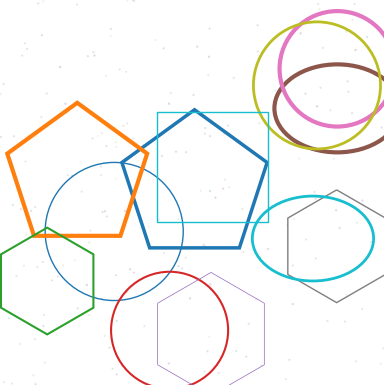[{"shape": "pentagon", "thickness": 2.5, "radius": 0.99, "center": [0.505, 0.517]}, {"shape": "circle", "thickness": 1, "radius": 0.9, "center": [0.297, 0.399]}, {"shape": "pentagon", "thickness": 3, "radius": 0.96, "center": [0.201, 0.542]}, {"shape": "hexagon", "thickness": 1.5, "radius": 0.69, "center": [0.123, 0.27]}, {"shape": "circle", "thickness": 1.5, "radius": 0.76, "center": [0.441, 0.142]}, {"shape": "hexagon", "thickness": 0.5, "radius": 0.8, "center": [0.548, 0.132]}, {"shape": "oval", "thickness": 3, "radius": 0.82, "center": [0.876, 0.719]}, {"shape": "circle", "thickness": 3, "radius": 0.75, "center": [0.876, 0.821]}, {"shape": "hexagon", "thickness": 1, "radius": 0.73, "center": [0.874, 0.36]}, {"shape": "circle", "thickness": 2, "radius": 0.83, "center": [0.823, 0.778]}, {"shape": "square", "thickness": 1, "radius": 0.72, "center": [0.551, 0.566]}, {"shape": "oval", "thickness": 2, "radius": 0.79, "center": [0.813, 0.38]}]